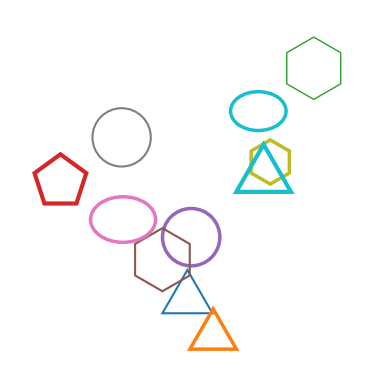[{"shape": "triangle", "thickness": 1.5, "radius": 0.38, "center": [0.487, 0.224]}, {"shape": "triangle", "thickness": 2.5, "radius": 0.35, "center": [0.554, 0.128]}, {"shape": "hexagon", "thickness": 1, "radius": 0.4, "center": [0.815, 0.823]}, {"shape": "pentagon", "thickness": 3, "radius": 0.35, "center": [0.157, 0.529]}, {"shape": "circle", "thickness": 2.5, "radius": 0.37, "center": [0.497, 0.384]}, {"shape": "hexagon", "thickness": 1.5, "radius": 0.41, "center": [0.422, 0.325]}, {"shape": "oval", "thickness": 2.5, "radius": 0.42, "center": [0.32, 0.43]}, {"shape": "circle", "thickness": 1.5, "radius": 0.38, "center": [0.316, 0.643]}, {"shape": "hexagon", "thickness": 2.5, "radius": 0.29, "center": [0.702, 0.579]}, {"shape": "oval", "thickness": 2.5, "radius": 0.36, "center": [0.671, 0.711]}, {"shape": "triangle", "thickness": 3, "radius": 0.41, "center": [0.685, 0.543]}]